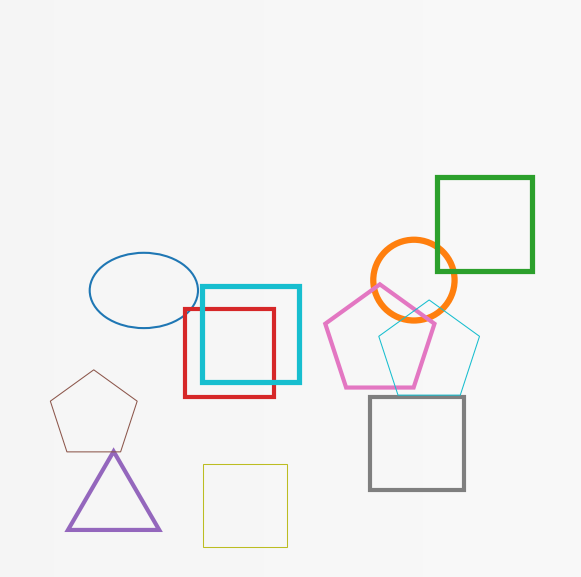[{"shape": "oval", "thickness": 1, "radius": 0.47, "center": [0.247, 0.496]}, {"shape": "circle", "thickness": 3, "radius": 0.35, "center": [0.712, 0.514]}, {"shape": "square", "thickness": 2.5, "radius": 0.41, "center": [0.834, 0.611]}, {"shape": "square", "thickness": 2, "radius": 0.38, "center": [0.394, 0.387]}, {"shape": "triangle", "thickness": 2, "radius": 0.45, "center": [0.195, 0.127]}, {"shape": "pentagon", "thickness": 0.5, "radius": 0.39, "center": [0.161, 0.28]}, {"shape": "pentagon", "thickness": 2, "radius": 0.49, "center": [0.654, 0.408]}, {"shape": "square", "thickness": 2, "radius": 0.4, "center": [0.717, 0.231]}, {"shape": "square", "thickness": 0.5, "radius": 0.36, "center": [0.421, 0.124]}, {"shape": "pentagon", "thickness": 0.5, "radius": 0.46, "center": [0.738, 0.389]}, {"shape": "square", "thickness": 2.5, "radius": 0.41, "center": [0.431, 0.421]}]